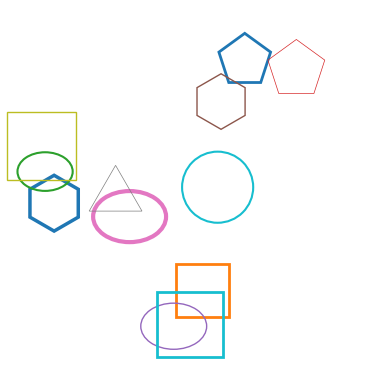[{"shape": "hexagon", "thickness": 2.5, "radius": 0.36, "center": [0.141, 0.472]}, {"shape": "pentagon", "thickness": 2, "radius": 0.35, "center": [0.636, 0.843]}, {"shape": "square", "thickness": 2, "radius": 0.34, "center": [0.527, 0.245]}, {"shape": "oval", "thickness": 1.5, "radius": 0.36, "center": [0.117, 0.554]}, {"shape": "pentagon", "thickness": 0.5, "radius": 0.39, "center": [0.77, 0.82]}, {"shape": "oval", "thickness": 1, "radius": 0.43, "center": [0.451, 0.153]}, {"shape": "hexagon", "thickness": 1, "radius": 0.36, "center": [0.574, 0.736]}, {"shape": "oval", "thickness": 3, "radius": 0.47, "center": [0.337, 0.437]}, {"shape": "triangle", "thickness": 0.5, "radius": 0.4, "center": [0.3, 0.491]}, {"shape": "square", "thickness": 1, "radius": 0.44, "center": [0.108, 0.62]}, {"shape": "circle", "thickness": 1.5, "radius": 0.46, "center": [0.565, 0.514]}, {"shape": "square", "thickness": 2, "radius": 0.43, "center": [0.494, 0.158]}]